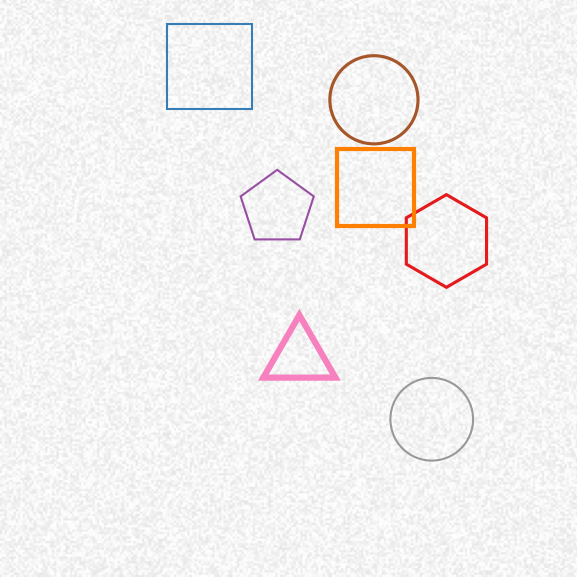[{"shape": "hexagon", "thickness": 1.5, "radius": 0.4, "center": [0.773, 0.582]}, {"shape": "square", "thickness": 1, "radius": 0.37, "center": [0.362, 0.884]}, {"shape": "pentagon", "thickness": 1, "radius": 0.33, "center": [0.48, 0.638]}, {"shape": "square", "thickness": 2, "radius": 0.33, "center": [0.65, 0.674]}, {"shape": "circle", "thickness": 1.5, "radius": 0.38, "center": [0.648, 0.826]}, {"shape": "triangle", "thickness": 3, "radius": 0.36, "center": [0.518, 0.381]}, {"shape": "circle", "thickness": 1, "radius": 0.36, "center": [0.748, 0.273]}]